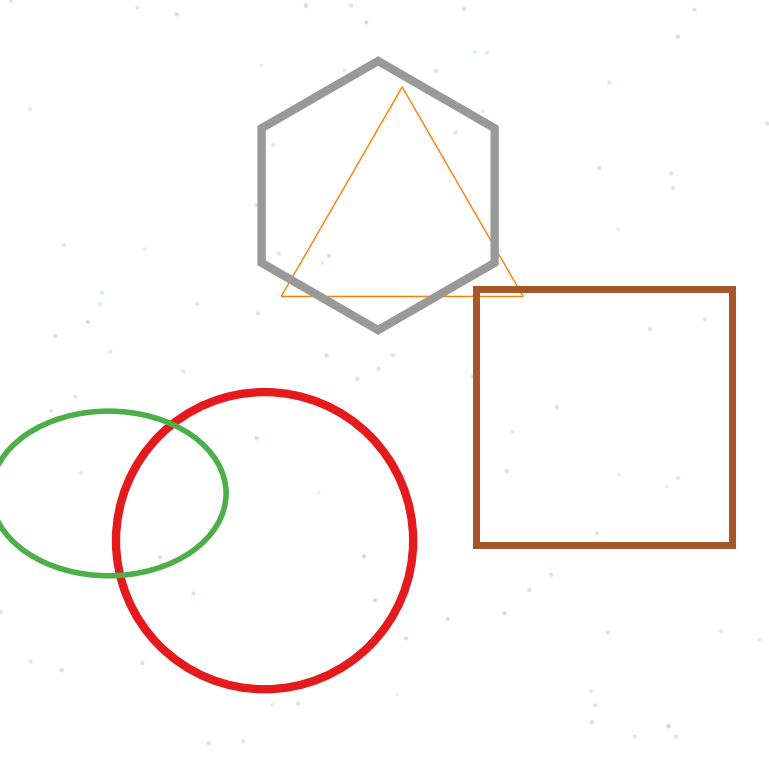[{"shape": "circle", "thickness": 3, "radius": 0.96, "center": [0.344, 0.298]}, {"shape": "oval", "thickness": 2, "radius": 0.76, "center": [0.141, 0.359]}, {"shape": "triangle", "thickness": 0.5, "radius": 0.91, "center": [0.522, 0.706]}, {"shape": "square", "thickness": 2.5, "radius": 0.83, "center": [0.784, 0.458]}, {"shape": "hexagon", "thickness": 3, "radius": 0.87, "center": [0.491, 0.746]}]